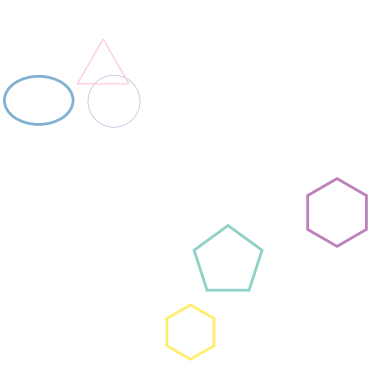[{"shape": "pentagon", "thickness": 2, "radius": 0.46, "center": [0.592, 0.321]}, {"shape": "circle", "thickness": 0.5, "radius": 0.34, "center": [0.296, 0.737]}, {"shape": "oval", "thickness": 2, "radius": 0.45, "center": [0.101, 0.739]}, {"shape": "triangle", "thickness": 1, "radius": 0.39, "center": [0.268, 0.821]}, {"shape": "hexagon", "thickness": 2, "radius": 0.44, "center": [0.875, 0.448]}, {"shape": "hexagon", "thickness": 2, "radius": 0.35, "center": [0.495, 0.137]}]